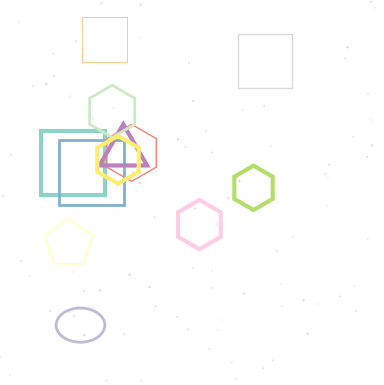[{"shape": "square", "thickness": 3, "radius": 0.41, "center": [0.19, 0.577]}, {"shape": "pentagon", "thickness": 1, "radius": 0.33, "center": [0.178, 0.367]}, {"shape": "oval", "thickness": 2, "radius": 0.32, "center": [0.209, 0.156]}, {"shape": "hexagon", "thickness": 1, "radius": 0.37, "center": [0.342, 0.603]}, {"shape": "square", "thickness": 2, "radius": 0.42, "center": [0.238, 0.551]}, {"shape": "square", "thickness": 0.5, "radius": 0.29, "center": [0.272, 0.899]}, {"shape": "hexagon", "thickness": 3, "radius": 0.29, "center": [0.659, 0.512]}, {"shape": "hexagon", "thickness": 3, "radius": 0.32, "center": [0.518, 0.417]}, {"shape": "square", "thickness": 1, "radius": 0.35, "center": [0.689, 0.842]}, {"shape": "triangle", "thickness": 3, "radius": 0.36, "center": [0.32, 0.606]}, {"shape": "hexagon", "thickness": 2, "radius": 0.34, "center": [0.291, 0.711]}, {"shape": "hexagon", "thickness": 3, "radius": 0.31, "center": [0.306, 0.585]}]